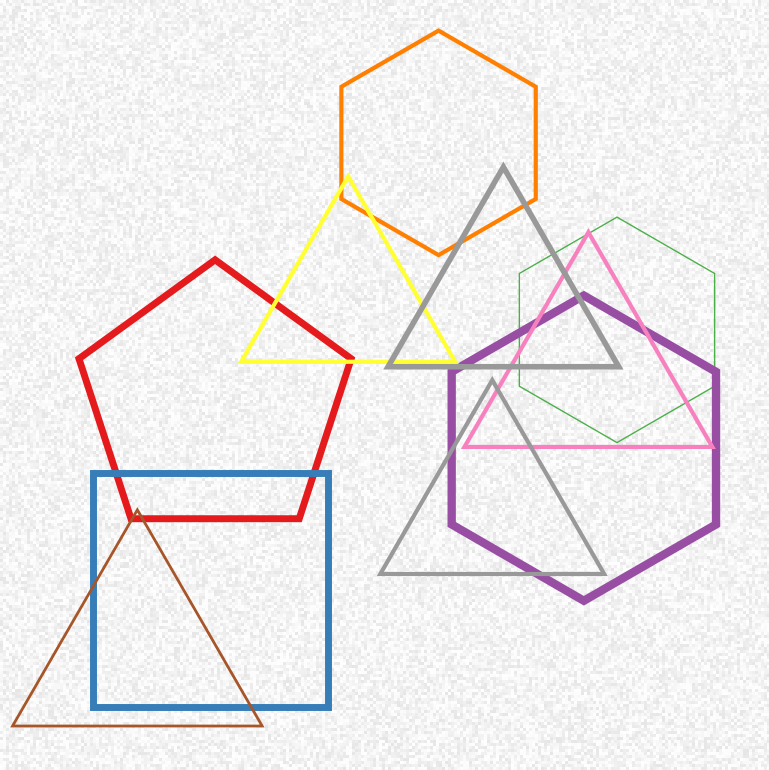[{"shape": "pentagon", "thickness": 2.5, "radius": 0.93, "center": [0.279, 0.477]}, {"shape": "square", "thickness": 2.5, "radius": 0.76, "center": [0.274, 0.234]}, {"shape": "hexagon", "thickness": 0.5, "radius": 0.73, "center": [0.801, 0.572]}, {"shape": "hexagon", "thickness": 3, "radius": 0.99, "center": [0.758, 0.418]}, {"shape": "hexagon", "thickness": 1.5, "radius": 0.73, "center": [0.57, 0.814]}, {"shape": "triangle", "thickness": 1.5, "radius": 0.8, "center": [0.452, 0.61]}, {"shape": "triangle", "thickness": 1, "radius": 0.94, "center": [0.178, 0.151]}, {"shape": "triangle", "thickness": 1.5, "radius": 0.93, "center": [0.764, 0.513]}, {"shape": "triangle", "thickness": 1.5, "radius": 0.84, "center": [0.639, 0.338]}, {"shape": "triangle", "thickness": 2, "radius": 0.86, "center": [0.654, 0.61]}]